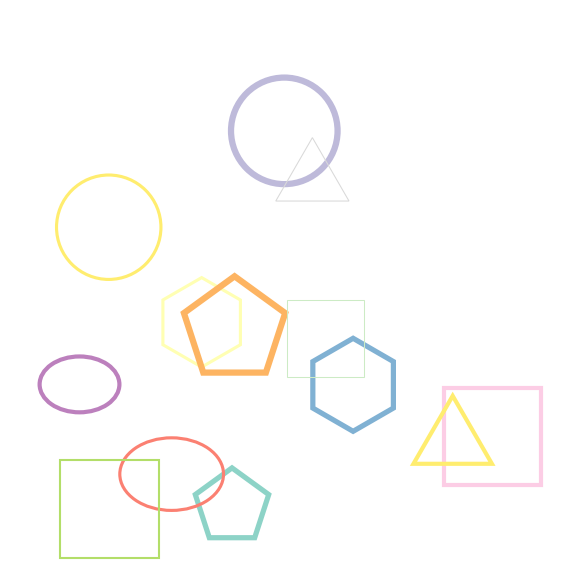[{"shape": "pentagon", "thickness": 2.5, "radius": 0.33, "center": [0.402, 0.122]}, {"shape": "hexagon", "thickness": 1.5, "radius": 0.39, "center": [0.349, 0.441]}, {"shape": "circle", "thickness": 3, "radius": 0.46, "center": [0.492, 0.773]}, {"shape": "oval", "thickness": 1.5, "radius": 0.45, "center": [0.297, 0.178]}, {"shape": "hexagon", "thickness": 2.5, "radius": 0.4, "center": [0.611, 0.333]}, {"shape": "pentagon", "thickness": 3, "radius": 0.46, "center": [0.406, 0.429]}, {"shape": "square", "thickness": 1, "radius": 0.43, "center": [0.189, 0.118]}, {"shape": "square", "thickness": 2, "radius": 0.42, "center": [0.853, 0.243]}, {"shape": "triangle", "thickness": 0.5, "radius": 0.37, "center": [0.541, 0.688]}, {"shape": "oval", "thickness": 2, "radius": 0.35, "center": [0.138, 0.334]}, {"shape": "square", "thickness": 0.5, "radius": 0.33, "center": [0.563, 0.413]}, {"shape": "circle", "thickness": 1.5, "radius": 0.45, "center": [0.188, 0.606]}, {"shape": "triangle", "thickness": 2, "radius": 0.39, "center": [0.784, 0.235]}]